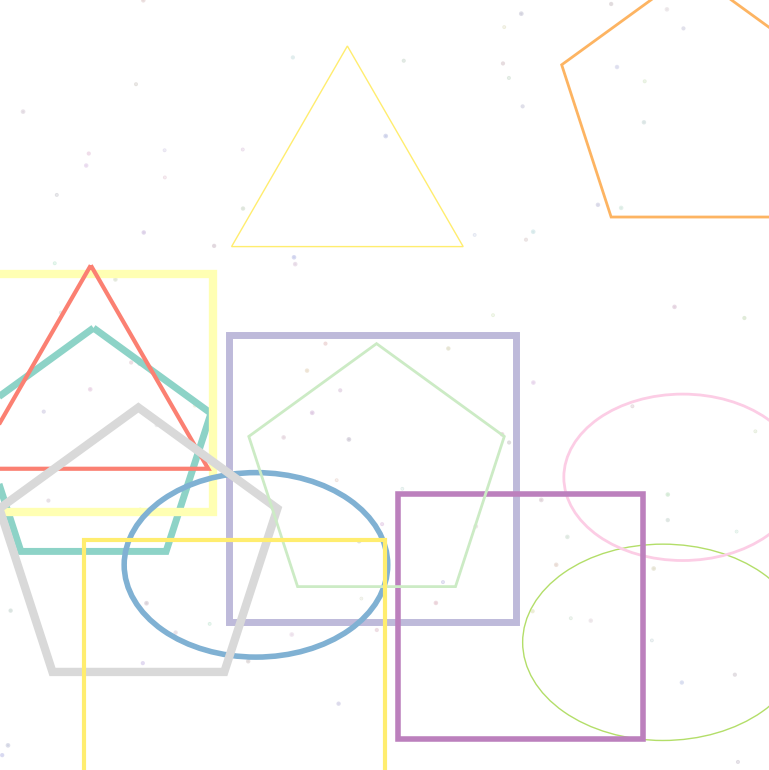[{"shape": "pentagon", "thickness": 2.5, "radius": 0.8, "center": [0.121, 0.414]}, {"shape": "square", "thickness": 3, "radius": 0.77, "center": [0.122, 0.489]}, {"shape": "square", "thickness": 2.5, "radius": 0.93, "center": [0.484, 0.379]}, {"shape": "triangle", "thickness": 1.5, "radius": 0.88, "center": [0.118, 0.479]}, {"shape": "oval", "thickness": 2, "radius": 0.86, "center": [0.332, 0.266]}, {"shape": "pentagon", "thickness": 1, "radius": 0.88, "center": [0.898, 0.861]}, {"shape": "oval", "thickness": 0.5, "radius": 0.91, "center": [0.861, 0.166]}, {"shape": "oval", "thickness": 1, "radius": 0.77, "center": [0.887, 0.38]}, {"shape": "pentagon", "thickness": 3, "radius": 0.95, "center": [0.18, 0.281]}, {"shape": "square", "thickness": 2, "radius": 0.79, "center": [0.676, 0.199]}, {"shape": "pentagon", "thickness": 1, "radius": 0.87, "center": [0.489, 0.379]}, {"shape": "triangle", "thickness": 0.5, "radius": 0.87, "center": [0.451, 0.767]}, {"shape": "square", "thickness": 1.5, "radius": 0.98, "center": [0.304, 0.104]}]